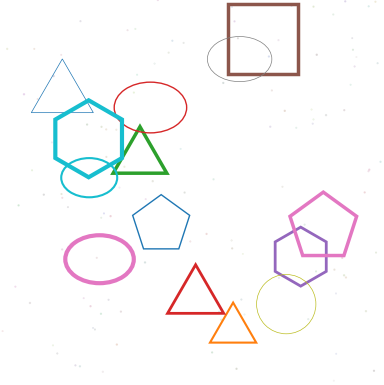[{"shape": "pentagon", "thickness": 1, "radius": 0.39, "center": [0.419, 0.417]}, {"shape": "triangle", "thickness": 0.5, "radius": 0.47, "center": [0.162, 0.754]}, {"shape": "triangle", "thickness": 1.5, "radius": 0.35, "center": [0.605, 0.145]}, {"shape": "triangle", "thickness": 2.5, "radius": 0.4, "center": [0.364, 0.59]}, {"shape": "triangle", "thickness": 2, "radius": 0.42, "center": [0.508, 0.228]}, {"shape": "oval", "thickness": 1, "radius": 0.47, "center": [0.391, 0.721]}, {"shape": "hexagon", "thickness": 2, "radius": 0.38, "center": [0.781, 0.333]}, {"shape": "square", "thickness": 2.5, "radius": 0.45, "center": [0.683, 0.899]}, {"shape": "oval", "thickness": 3, "radius": 0.44, "center": [0.259, 0.327]}, {"shape": "pentagon", "thickness": 2.5, "radius": 0.45, "center": [0.84, 0.41]}, {"shape": "oval", "thickness": 0.5, "radius": 0.42, "center": [0.622, 0.847]}, {"shape": "circle", "thickness": 0.5, "radius": 0.39, "center": [0.743, 0.21]}, {"shape": "oval", "thickness": 1.5, "radius": 0.36, "center": [0.232, 0.538]}, {"shape": "hexagon", "thickness": 3, "radius": 0.5, "center": [0.23, 0.64]}]